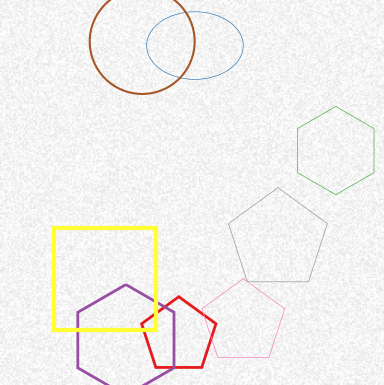[{"shape": "pentagon", "thickness": 2, "radius": 0.51, "center": [0.464, 0.128]}, {"shape": "oval", "thickness": 0.5, "radius": 0.63, "center": [0.506, 0.882]}, {"shape": "hexagon", "thickness": 0.5, "radius": 0.57, "center": [0.872, 0.609]}, {"shape": "hexagon", "thickness": 2, "radius": 0.72, "center": [0.327, 0.117]}, {"shape": "square", "thickness": 3, "radius": 0.66, "center": [0.273, 0.275]}, {"shape": "circle", "thickness": 1.5, "radius": 0.68, "center": [0.369, 0.892]}, {"shape": "pentagon", "thickness": 0.5, "radius": 0.57, "center": [0.632, 0.163]}, {"shape": "pentagon", "thickness": 0.5, "radius": 0.68, "center": [0.722, 0.377]}]